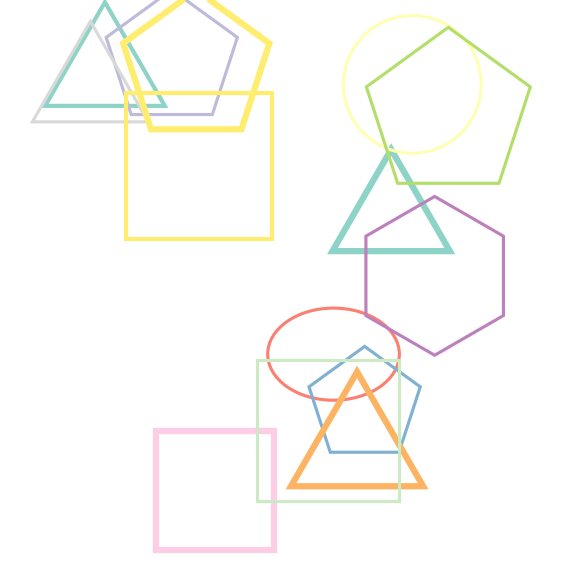[{"shape": "triangle", "thickness": 2, "radius": 0.6, "center": [0.182, 0.876]}, {"shape": "triangle", "thickness": 3, "radius": 0.59, "center": [0.677, 0.623]}, {"shape": "circle", "thickness": 1.5, "radius": 0.6, "center": [0.714, 0.853]}, {"shape": "pentagon", "thickness": 1.5, "radius": 0.6, "center": [0.297, 0.897]}, {"shape": "oval", "thickness": 1.5, "radius": 0.57, "center": [0.578, 0.386]}, {"shape": "pentagon", "thickness": 1.5, "radius": 0.51, "center": [0.631, 0.298]}, {"shape": "triangle", "thickness": 3, "radius": 0.66, "center": [0.618, 0.223]}, {"shape": "pentagon", "thickness": 1.5, "radius": 0.75, "center": [0.776, 0.803]}, {"shape": "square", "thickness": 3, "radius": 0.51, "center": [0.372, 0.15]}, {"shape": "triangle", "thickness": 1.5, "radius": 0.58, "center": [0.157, 0.846]}, {"shape": "hexagon", "thickness": 1.5, "radius": 0.69, "center": [0.753, 0.521]}, {"shape": "square", "thickness": 1.5, "radius": 0.61, "center": [0.568, 0.254]}, {"shape": "square", "thickness": 2, "radius": 0.63, "center": [0.345, 0.712]}, {"shape": "pentagon", "thickness": 3, "radius": 0.67, "center": [0.34, 0.883]}]